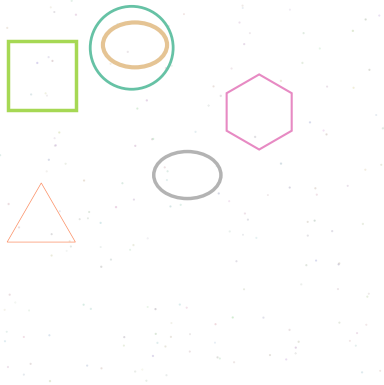[{"shape": "circle", "thickness": 2, "radius": 0.54, "center": [0.342, 0.876]}, {"shape": "triangle", "thickness": 0.5, "radius": 0.51, "center": [0.107, 0.422]}, {"shape": "hexagon", "thickness": 1.5, "radius": 0.49, "center": [0.673, 0.709]}, {"shape": "square", "thickness": 2.5, "radius": 0.44, "center": [0.109, 0.804]}, {"shape": "oval", "thickness": 3, "radius": 0.42, "center": [0.351, 0.883]}, {"shape": "oval", "thickness": 2.5, "radius": 0.44, "center": [0.487, 0.545]}]